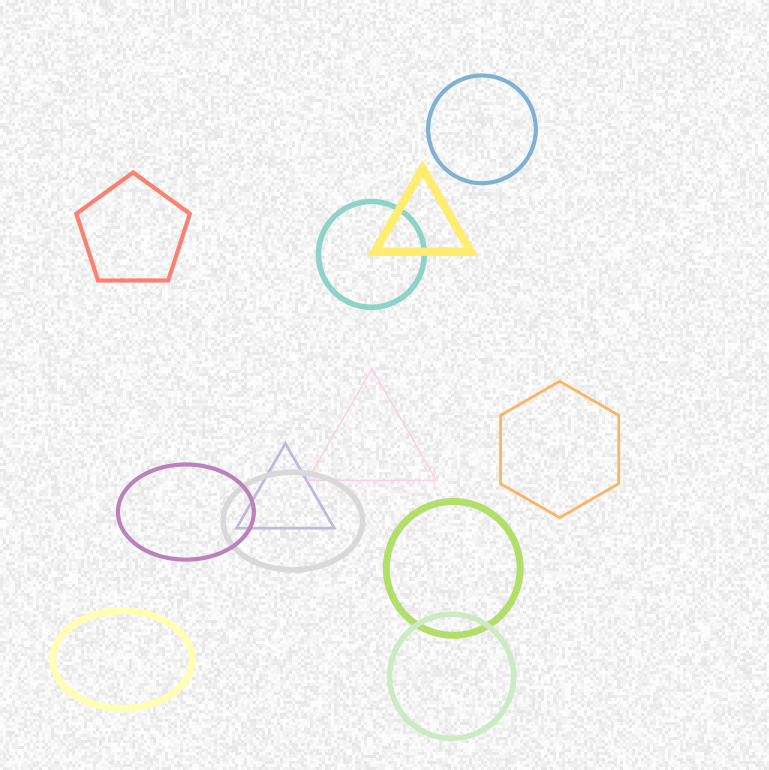[{"shape": "circle", "thickness": 2, "radius": 0.34, "center": [0.482, 0.67]}, {"shape": "oval", "thickness": 2.5, "radius": 0.45, "center": [0.159, 0.143]}, {"shape": "triangle", "thickness": 1, "radius": 0.37, "center": [0.371, 0.351]}, {"shape": "pentagon", "thickness": 1.5, "radius": 0.39, "center": [0.173, 0.698]}, {"shape": "circle", "thickness": 1.5, "radius": 0.35, "center": [0.626, 0.832]}, {"shape": "hexagon", "thickness": 1, "radius": 0.44, "center": [0.727, 0.416]}, {"shape": "circle", "thickness": 2.5, "radius": 0.43, "center": [0.589, 0.262]}, {"shape": "triangle", "thickness": 0.5, "radius": 0.48, "center": [0.483, 0.424]}, {"shape": "oval", "thickness": 2, "radius": 0.45, "center": [0.38, 0.323]}, {"shape": "oval", "thickness": 1.5, "radius": 0.44, "center": [0.241, 0.335]}, {"shape": "circle", "thickness": 2, "radius": 0.4, "center": [0.587, 0.122]}, {"shape": "triangle", "thickness": 3, "radius": 0.36, "center": [0.549, 0.709]}]